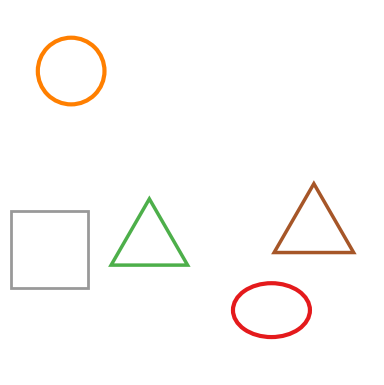[{"shape": "oval", "thickness": 3, "radius": 0.5, "center": [0.705, 0.194]}, {"shape": "triangle", "thickness": 2.5, "radius": 0.57, "center": [0.388, 0.369]}, {"shape": "circle", "thickness": 3, "radius": 0.43, "center": [0.185, 0.815]}, {"shape": "triangle", "thickness": 2.5, "radius": 0.6, "center": [0.815, 0.404]}, {"shape": "square", "thickness": 2, "radius": 0.5, "center": [0.128, 0.351]}]